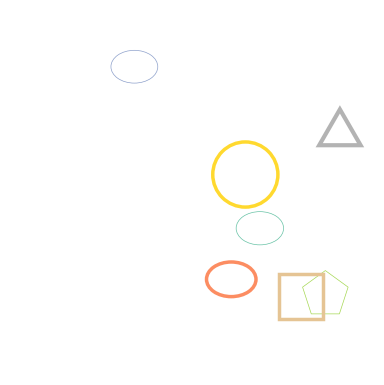[{"shape": "oval", "thickness": 0.5, "radius": 0.31, "center": [0.675, 0.407]}, {"shape": "oval", "thickness": 2.5, "radius": 0.32, "center": [0.601, 0.275]}, {"shape": "oval", "thickness": 0.5, "radius": 0.3, "center": [0.349, 0.827]}, {"shape": "pentagon", "thickness": 0.5, "radius": 0.31, "center": [0.845, 0.235]}, {"shape": "circle", "thickness": 2.5, "radius": 0.42, "center": [0.637, 0.547]}, {"shape": "square", "thickness": 2.5, "radius": 0.29, "center": [0.782, 0.23]}, {"shape": "triangle", "thickness": 3, "radius": 0.31, "center": [0.883, 0.654]}]